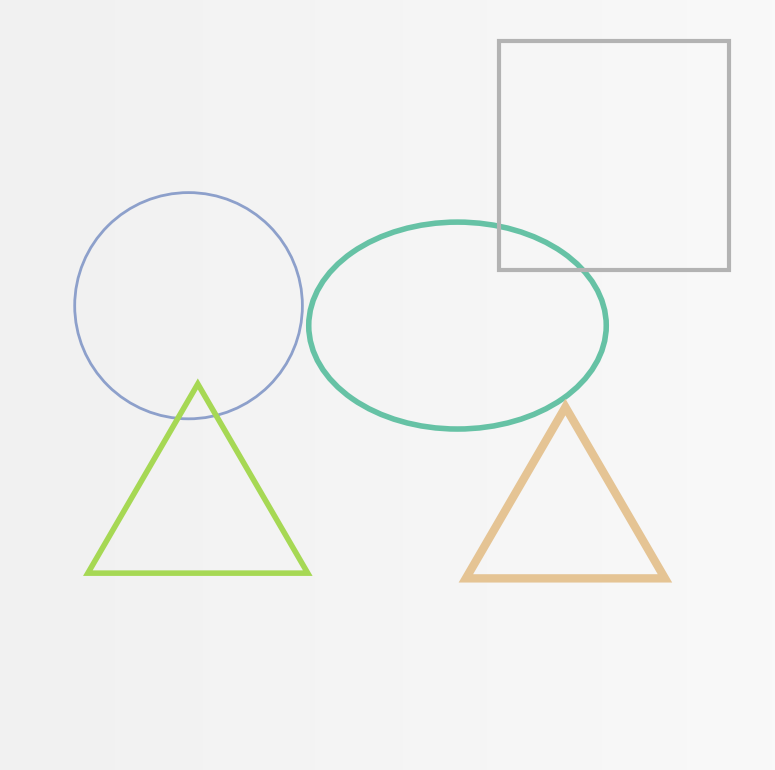[{"shape": "oval", "thickness": 2, "radius": 0.96, "center": [0.59, 0.577]}, {"shape": "circle", "thickness": 1, "radius": 0.73, "center": [0.243, 0.603]}, {"shape": "triangle", "thickness": 2, "radius": 0.82, "center": [0.255, 0.338]}, {"shape": "triangle", "thickness": 3, "radius": 0.74, "center": [0.73, 0.323]}, {"shape": "square", "thickness": 1.5, "radius": 0.74, "center": [0.792, 0.798]}]